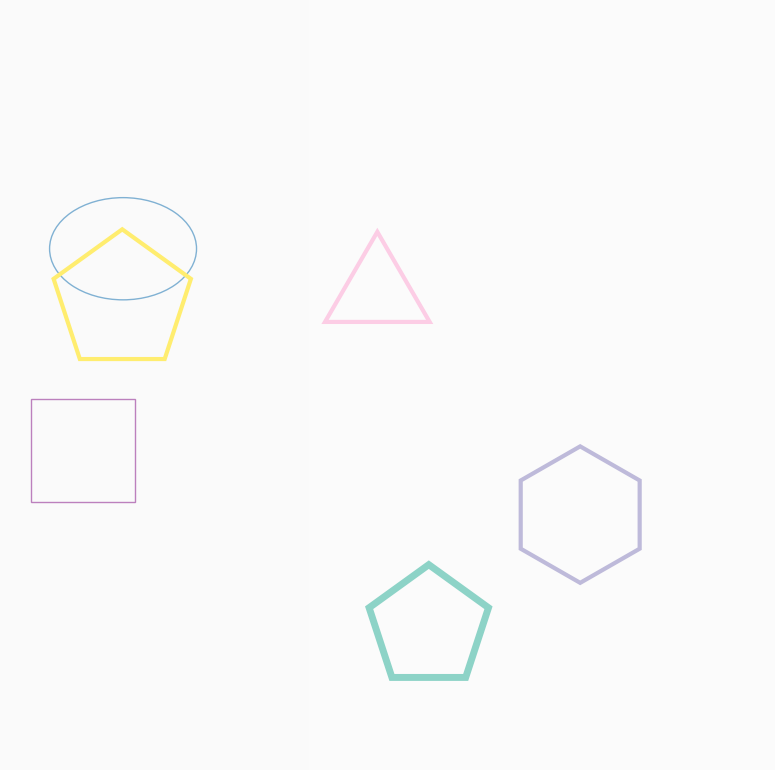[{"shape": "pentagon", "thickness": 2.5, "radius": 0.4, "center": [0.553, 0.186]}, {"shape": "hexagon", "thickness": 1.5, "radius": 0.44, "center": [0.749, 0.332]}, {"shape": "oval", "thickness": 0.5, "radius": 0.47, "center": [0.159, 0.677]}, {"shape": "triangle", "thickness": 1.5, "radius": 0.39, "center": [0.487, 0.621]}, {"shape": "square", "thickness": 0.5, "radius": 0.33, "center": [0.107, 0.415]}, {"shape": "pentagon", "thickness": 1.5, "radius": 0.47, "center": [0.158, 0.609]}]